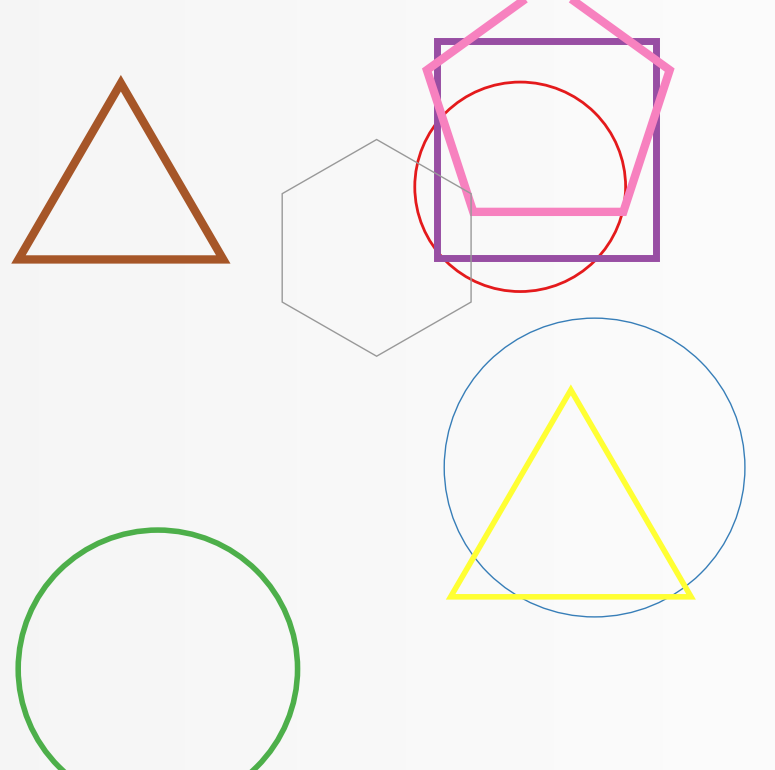[{"shape": "circle", "thickness": 1, "radius": 0.68, "center": [0.671, 0.757]}, {"shape": "circle", "thickness": 0.5, "radius": 0.97, "center": [0.767, 0.393]}, {"shape": "circle", "thickness": 2, "radius": 0.9, "center": [0.204, 0.131]}, {"shape": "square", "thickness": 2.5, "radius": 0.7, "center": [0.705, 0.806]}, {"shape": "triangle", "thickness": 2, "radius": 0.9, "center": [0.737, 0.314]}, {"shape": "triangle", "thickness": 3, "radius": 0.76, "center": [0.156, 0.739]}, {"shape": "pentagon", "thickness": 3, "radius": 0.82, "center": [0.707, 0.858]}, {"shape": "hexagon", "thickness": 0.5, "radius": 0.7, "center": [0.486, 0.678]}]